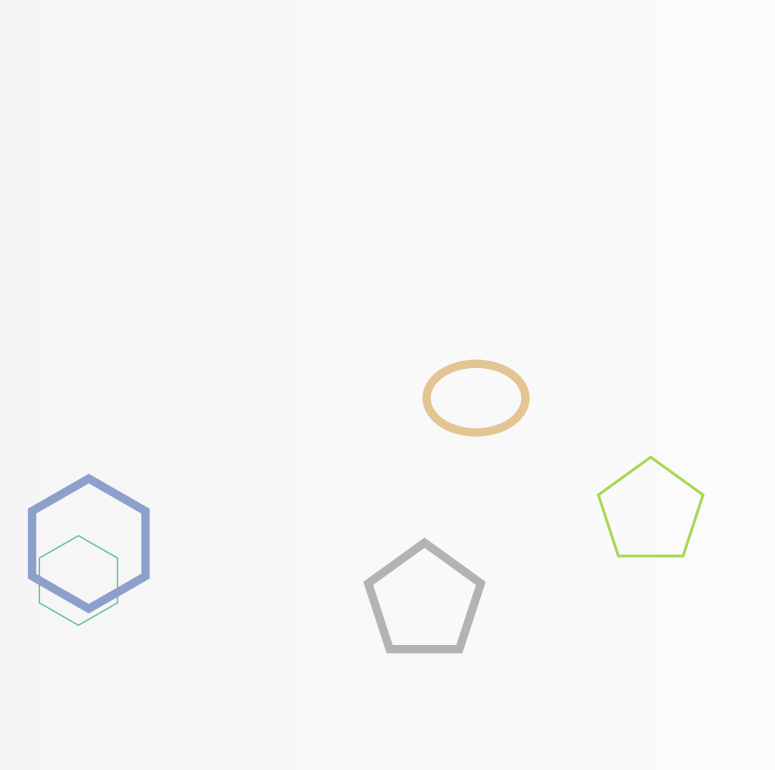[{"shape": "hexagon", "thickness": 0.5, "radius": 0.29, "center": [0.101, 0.246]}, {"shape": "hexagon", "thickness": 3, "radius": 0.42, "center": [0.115, 0.294]}, {"shape": "pentagon", "thickness": 1, "radius": 0.35, "center": [0.84, 0.335]}, {"shape": "oval", "thickness": 3, "radius": 0.32, "center": [0.614, 0.483]}, {"shape": "pentagon", "thickness": 3, "radius": 0.38, "center": [0.548, 0.219]}]